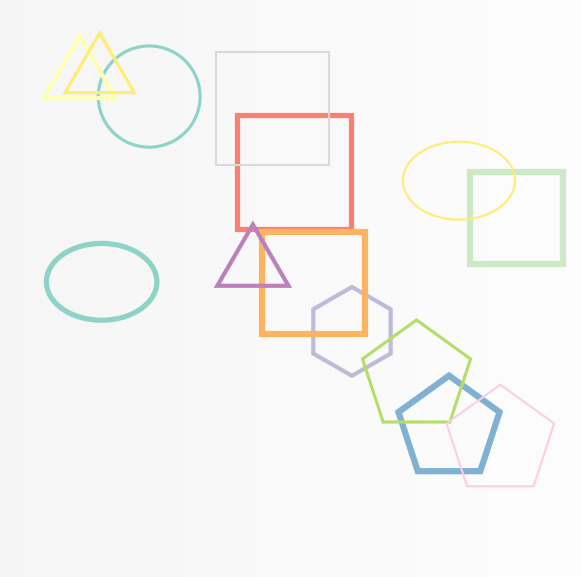[{"shape": "circle", "thickness": 1.5, "radius": 0.44, "center": [0.257, 0.832]}, {"shape": "oval", "thickness": 2.5, "radius": 0.48, "center": [0.175, 0.511]}, {"shape": "triangle", "thickness": 2, "radius": 0.36, "center": [0.137, 0.865]}, {"shape": "hexagon", "thickness": 2, "radius": 0.38, "center": [0.606, 0.425]}, {"shape": "square", "thickness": 2.5, "radius": 0.49, "center": [0.506, 0.702]}, {"shape": "pentagon", "thickness": 3, "radius": 0.46, "center": [0.773, 0.257]}, {"shape": "square", "thickness": 3, "radius": 0.44, "center": [0.539, 0.509]}, {"shape": "pentagon", "thickness": 1.5, "radius": 0.49, "center": [0.717, 0.347]}, {"shape": "pentagon", "thickness": 1, "radius": 0.49, "center": [0.861, 0.236]}, {"shape": "square", "thickness": 1, "radius": 0.49, "center": [0.469, 0.812]}, {"shape": "triangle", "thickness": 2, "radius": 0.35, "center": [0.435, 0.54]}, {"shape": "square", "thickness": 3, "radius": 0.4, "center": [0.889, 0.621]}, {"shape": "oval", "thickness": 1, "radius": 0.48, "center": [0.79, 0.686]}, {"shape": "triangle", "thickness": 1.5, "radius": 0.34, "center": [0.171, 0.873]}]